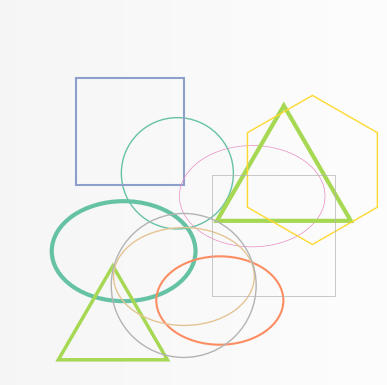[{"shape": "oval", "thickness": 3, "radius": 0.93, "center": [0.319, 0.348]}, {"shape": "circle", "thickness": 1, "radius": 0.72, "center": [0.458, 0.55]}, {"shape": "oval", "thickness": 1.5, "radius": 0.82, "center": [0.567, 0.219]}, {"shape": "square", "thickness": 1.5, "radius": 0.69, "center": [0.335, 0.659]}, {"shape": "oval", "thickness": 0.5, "radius": 0.94, "center": [0.651, 0.49]}, {"shape": "triangle", "thickness": 3, "radius": 1.0, "center": [0.732, 0.526]}, {"shape": "triangle", "thickness": 2.5, "radius": 0.81, "center": [0.291, 0.147]}, {"shape": "hexagon", "thickness": 1, "radius": 0.97, "center": [0.806, 0.559]}, {"shape": "oval", "thickness": 1, "radius": 0.91, "center": [0.475, 0.282]}, {"shape": "square", "thickness": 0.5, "radius": 0.79, "center": [0.705, 0.388]}, {"shape": "circle", "thickness": 1, "radius": 0.94, "center": [0.474, 0.259]}]